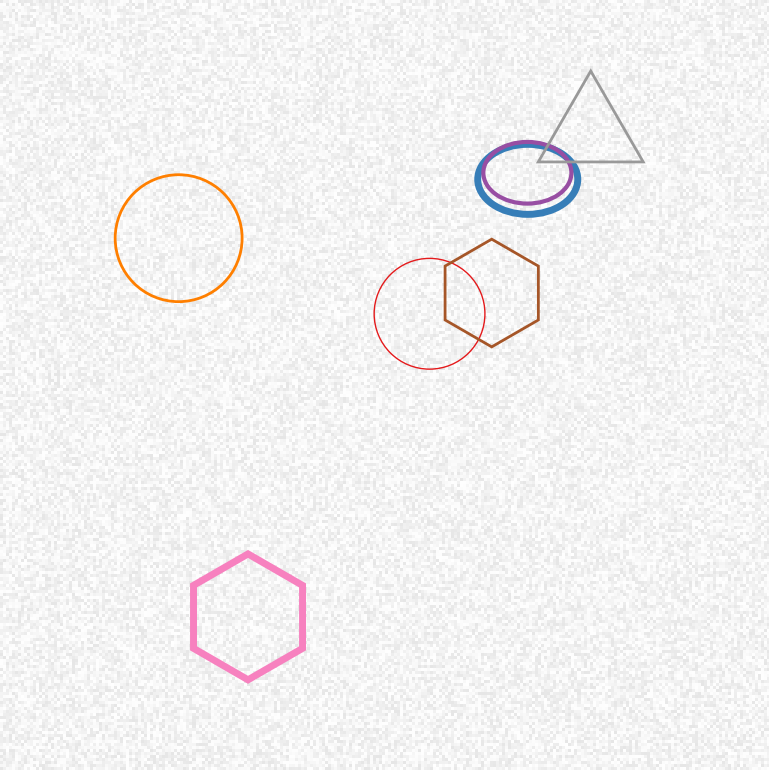[{"shape": "circle", "thickness": 0.5, "radius": 0.36, "center": [0.558, 0.593]}, {"shape": "oval", "thickness": 2.5, "radius": 0.32, "center": [0.685, 0.767]}, {"shape": "oval", "thickness": 1.5, "radius": 0.29, "center": [0.685, 0.776]}, {"shape": "circle", "thickness": 1, "radius": 0.41, "center": [0.232, 0.691]}, {"shape": "hexagon", "thickness": 1, "radius": 0.35, "center": [0.639, 0.619]}, {"shape": "hexagon", "thickness": 2.5, "radius": 0.41, "center": [0.322, 0.199]}, {"shape": "triangle", "thickness": 1, "radius": 0.39, "center": [0.767, 0.829]}]